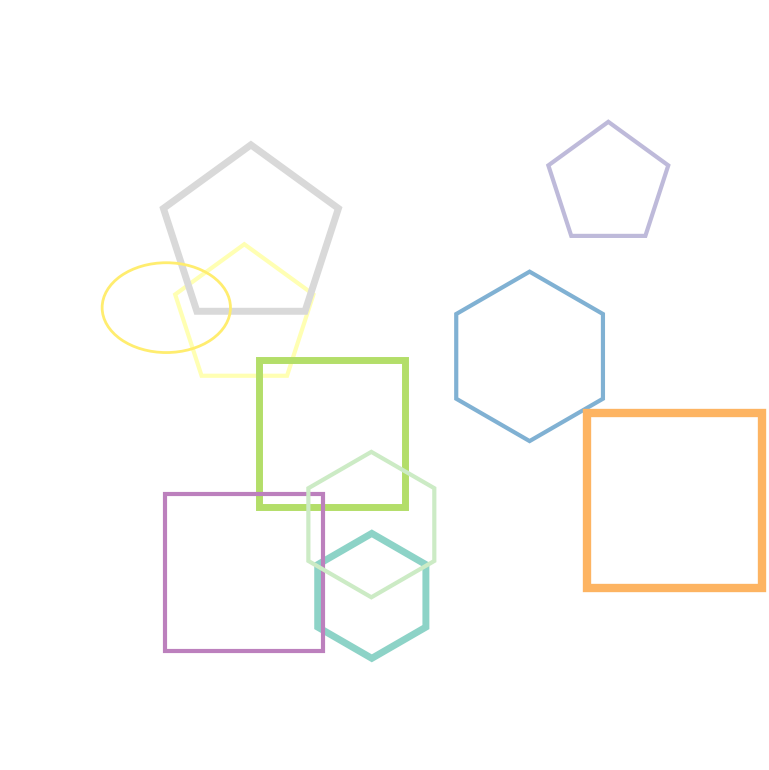[{"shape": "hexagon", "thickness": 2.5, "radius": 0.41, "center": [0.483, 0.226]}, {"shape": "pentagon", "thickness": 1.5, "radius": 0.47, "center": [0.317, 0.588]}, {"shape": "pentagon", "thickness": 1.5, "radius": 0.41, "center": [0.79, 0.76]}, {"shape": "hexagon", "thickness": 1.5, "radius": 0.55, "center": [0.688, 0.537]}, {"shape": "square", "thickness": 3, "radius": 0.57, "center": [0.876, 0.35]}, {"shape": "square", "thickness": 2.5, "radius": 0.47, "center": [0.431, 0.437]}, {"shape": "pentagon", "thickness": 2.5, "radius": 0.6, "center": [0.326, 0.692]}, {"shape": "square", "thickness": 1.5, "radius": 0.51, "center": [0.317, 0.256]}, {"shape": "hexagon", "thickness": 1.5, "radius": 0.47, "center": [0.482, 0.319]}, {"shape": "oval", "thickness": 1, "radius": 0.42, "center": [0.216, 0.6]}]